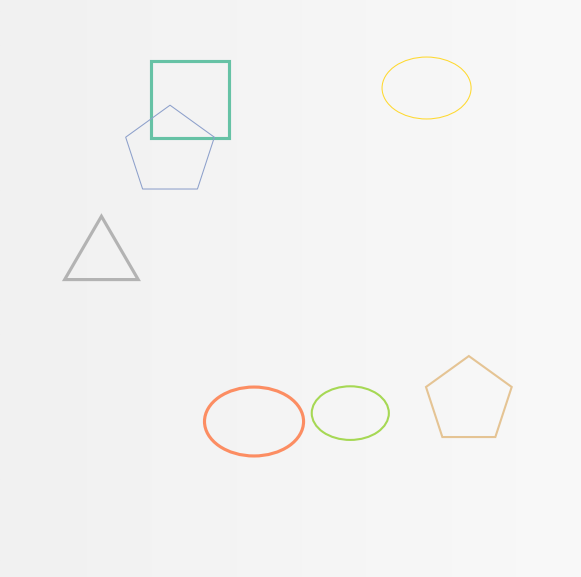[{"shape": "square", "thickness": 1.5, "radius": 0.33, "center": [0.327, 0.826]}, {"shape": "oval", "thickness": 1.5, "radius": 0.43, "center": [0.437, 0.269]}, {"shape": "pentagon", "thickness": 0.5, "radius": 0.4, "center": [0.293, 0.737]}, {"shape": "oval", "thickness": 1, "radius": 0.33, "center": [0.603, 0.284]}, {"shape": "oval", "thickness": 0.5, "radius": 0.38, "center": [0.734, 0.847]}, {"shape": "pentagon", "thickness": 1, "radius": 0.39, "center": [0.807, 0.305]}, {"shape": "triangle", "thickness": 1.5, "radius": 0.37, "center": [0.175, 0.552]}]